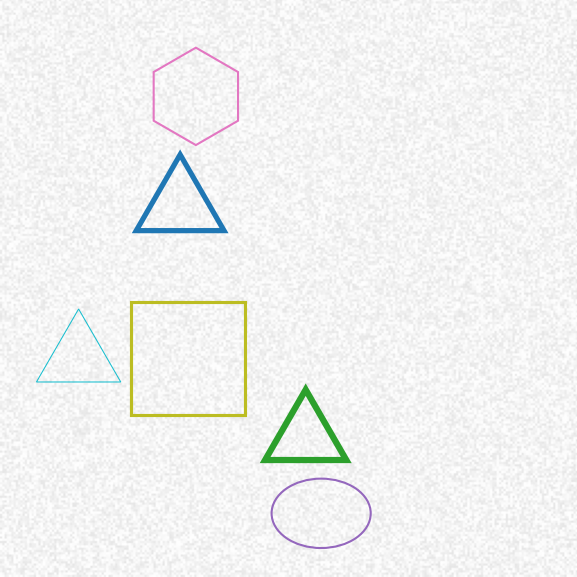[{"shape": "triangle", "thickness": 2.5, "radius": 0.44, "center": [0.312, 0.644]}, {"shape": "triangle", "thickness": 3, "radius": 0.41, "center": [0.529, 0.243]}, {"shape": "oval", "thickness": 1, "radius": 0.43, "center": [0.556, 0.11]}, {"shape": "hexagon", "thickness": 1, "radius": 0.42, "center": [0.339, 0.832]}, {"shape": "square", "thickness": 1.5, "radius": 0.49, "center": [0.325, 0.378]}, {"shape": "triangle", "thickness": 0.5, "radius": 0.42, "center": [0.136, 0.38]}]